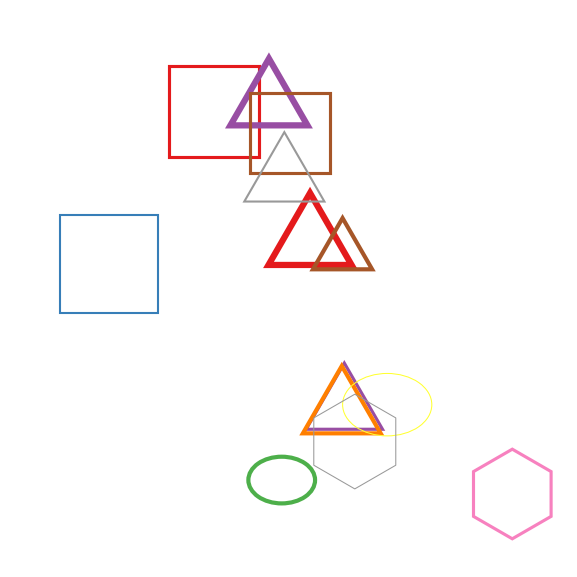[{"shape": "square", "thickness": 1.5, "radius": 0.39, "center": [0.371, 0.806]}, {"shape": "triangle", "thickness": 3, "radius": 0.42, "center": [0.537, 0.582]}, {"shape": "square", "thickness": 1, "radius": 0.43, "center": [0.189, 0.542]}, {"shape": "oval", "thickness": 2, "radius": 0.29, "center": [0.488, 0.168]}, {"shape": "triangle", "thickness": 1.5, "radius": 0.38, "center": [0.596, 0.294]}, {"shape": "triangle", "thickness": 3, "radius": 0.39, "center": [0.466, 0.821]}, {"shape": "triangle", "thickness": 2, "radius": 0.39, "center": [0.592, 0.288]}, {"shape": "oval", "thickness": 0.5, "radius": 0.39, "center": [0.67, 0.298]}, {"shape": "square", "thickness": 1.5, "radius": 0.35, "center": [0.503, 0.769]}, {"shape": "triangle", "thickness": 2, "radius": 0.3, "center": [0.593, 0.562]}, {"shape": "hexagon", "thickness": 1.5, "radius": 0.39, "center": [0.887, 0.144]}, {"shape": "triangle", "thickness": 1, "radius": 0.4, "center": [0.492, 0.69]}, {"shape": "hexagon", "thickness": 0.5, "radius": 0.41, "center": [0.614, 0.235]}]